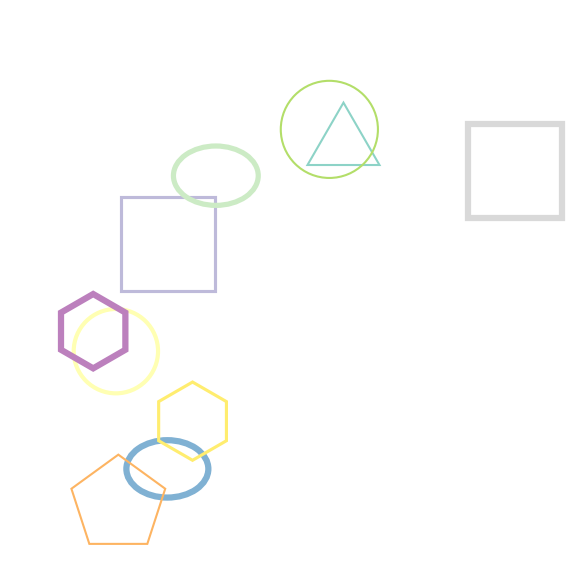[{"shape": "triangle", "thickness": 1, "radius": 0.36, "center": [0.595, 0.749]}, {"shape": "circle", "thickness": 2, "radius": 0.37, "center": [0.201, 0.391]}, {"shape": "square", "thickness": 1.5, "radius": 0.41, "center": [0.29, 0.577]}, {"shape": "oval", "thickness": 3, "radius": 0.35, "center": [0.29, 0.187]}, {"shape": "pentagon", "thickness": 1, "radius": 0.43, "center": [0.205, 0.126]}, {"shape": "circle", "thickness": 1, "radius": 0.42, "center": [0.57, 0.775]}, {"shape": "square", "thickness": 3, "radius": 0.41, "center": [0.892, 0.704]}, {"shape": "hexagon", "thickness": 3, "radius": 0.32, "center": [0.161, 0.426]}, {"shape": "oval", "thickness": 2.5, "radius": 0.37, "center": [0.374, 0.695]}, {"shape": "hexagon", "thickness": 1.5, "radius": 0.34, "center": [0.333, 0.27]}]